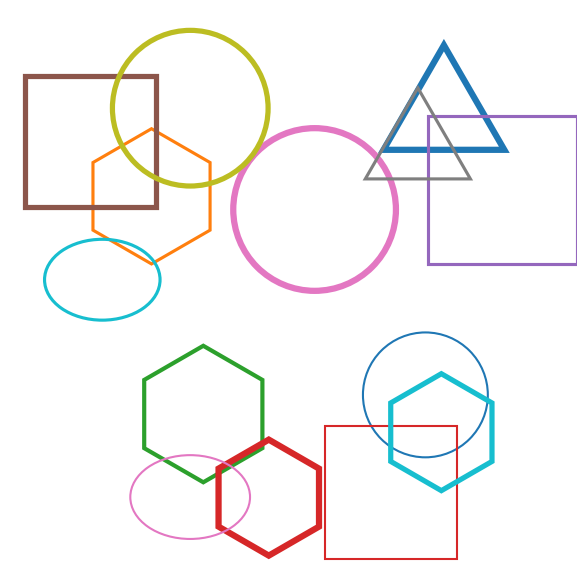[{"shape": "circle", "thickness": 1, "radius": 0.54, "center": [0.737, 0.315]}, {"shape": "triangle", "thickness": 3, "radius": 0.6, "center": [0.769, 0.8]}, {"shape": "hexagon", "thickness": 1.5, "radius": 0.59, "center": [0.262, 0.659]}, {"shape": "hexagon", "thickness": 2, "radius": 0.59, "center": [0.352, 0.282]}, {"shape": "hexagon", "thickness": 3, "radius": 0.5, "center": [0.465, 0.137]}, {"shape": "square", "thickness": 1, "radius": 0.57, "center": [0.677, 0.147]}, {"shape": "square", "thickness": 1.5, "radius": 0.64, "center": [0.87, 0.67]}, {"shape": "square", "thickness": 2.5, "radius": 0.57, "center": [0.156, 0.754]}, {"shape": "circle", "thickness": 3, "radius": 0.7, "center": [0.545, 0.636]}, {"shape": "oval", "thickness": 1, "radius": 0.52, "center": [0.329, 0.138]}, {"shape": "triangle", "thickness": 1.5, "radius": 0.53, "center": [0.724, 0.742]}, {"shape": "circle", "thickness": 2.5, "radius": 0.67, "center": [0.329, 0.812]}, {"shape": "hexagon", "thickness": 2.5, "radius": 0.51, "center": [0.764, 0.251]}, {"shape": "oval", "thickness": 1.5, "radius": 0.5, "center": [0.177, 0.515]}]